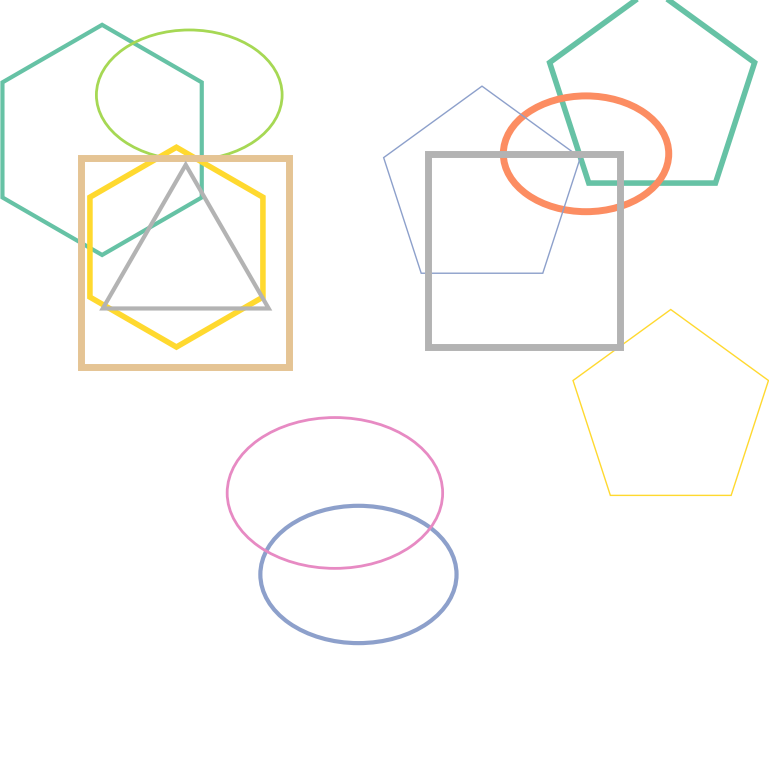[{"shape": "pentagon", "thickness": 2, "radius": 0.7, "center": [0.847, 0.875]}, {"shape": "hexagon", "thickness": 1.5, "radius": 0.75, "center": [0.133, 0.818]}, {"shape": "oval", "thickness": 2.5, "radius": 0.54, "center": [0.761, 0.8]}, {"shape": "oval", "thickness": 1.5, "radius": 0.64, "center": [0.466, 0.254]}, {"shape": "pentagon", "thickness": 0.5, "radius": 0.67, "center": [0.626, 0.754]}, {"shape": "oval", "thickness": 1, "radius": 0.7, "center": [0.435, 0.36]}, {"shape": "oval", "thickness": 1, "radius": 0.6, "center": [0.246, 0.877]}, {"shape": "hexagon", "thickness": 2, "radius": 0.65, "center": [0.229, 0.679]}, {"shape": "pentagon", "thickness": 0.5, "radius": 0.67, "center": [0.871, 0.465]}, {"shape": "square", "thickness": 2.5, "radius": 0.68, "center": [0.24, 0.659]}, {"shape": "triangle", "thickness": 1.5, "radius": 0.62, "center": [0.241, 0.662]}, {"shape": "square", "thickness": 2.5, "radius": 0.63, "center": [0.681, 0.675]}]